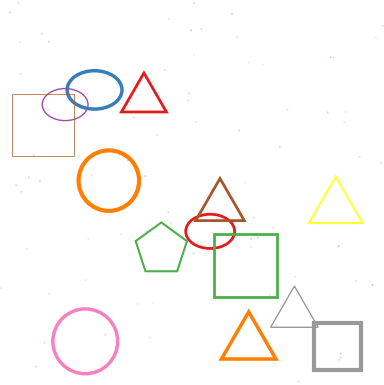[{"shape": "oval", "thickness": 2, "radius": 0.32, "center": [0.546, 0.399]}, {"shape": "triangle", "thickness": 2, "radius": 0.34, "center": [0.374, 0.743]}, {"shape": "oval", "thickness": 2.5, "radius": 0.36, "center": [0.246, 0.766]}, {"shape": "pentagon", "thickness": 1.5, "radius": 0.35, "center": [0.419, 0.352]}, {"shape": "square", "thickness": 2, "radius": 0.41, "center": [0.638, 0.311]}, {"shape": "oval", "thickness": 1, "radius": 0.3, "center": [0.169, 0.728]}, {"shape": "circle", "thickness": 3, "radius": 0.39, "center": [0.283, 0.531]}, {"shape": "triangle", "thickness": 2.5, "radius": 0.41, "center": [0.646, 0.108]}, {"shape": "triangle", "thickness": 1.5, "radius": 0.4, "center": [0.872, 0.461]}, {"shape": "square", "thickness": 0.5, "radius": 0.4, "center": [0.112, 0.675]}, {"shape": "triangle", "thickness": 2, "radius": 0.36, "center": [0.571, 0.463]}, {"shape": "circle", "thickness": 2.5, "radius": 0.42, "center": [0.221, 0.113]}, {"shape": "triangle", "thickness": 1, "radius": 0.36, "center": [0.765, 0.186]}, {"shape": "square", "thickness": 3, "radius": 0.31, "center": [0.876, 0.101]}]